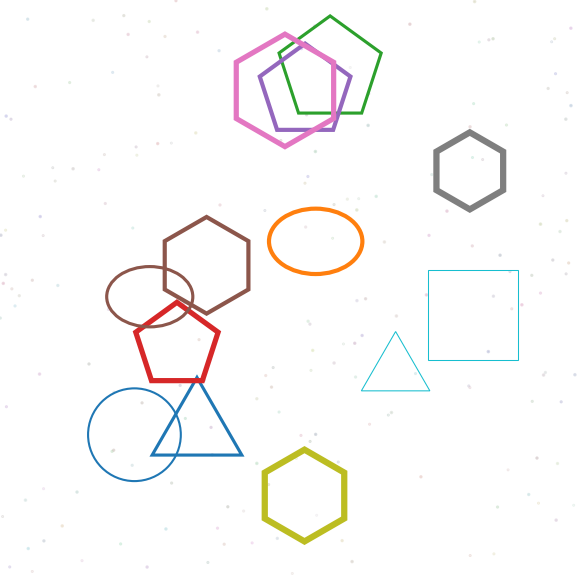[{"shape": "triangle", "thickness": 1.5, "radius": 0.45, "center": [0.341, 0.256]}, {"shape": "circle", "thickness": 1, "radius": 0.4, "center": [0.233, 0.246]}, {"shape": "oval", "thickness": 2, "radius": 0.4, "center": [0.547, 0.581]}, {"shape": "pentagon", "thickness": 1.5, "radius": 0.46, "center": [0.572, 0.879]}, {"shape": "pentagon", "thickness": 2.5, "radius": 0.37, "center": [0.306, 0.401]}, {"shape": "pentagon", "thickness": 2, "radius": 0.41, "center": [0.528, 0.841]}, {"shape": "hexagon", "thickness": 2, "radius": 0.42, "center": [0.358, 0.54]}, {"shape": "oval", "thickness": 1.5, "radius": 0.37, "center": [0.259, 0.485]}, {"shape": "hexagon", "thickness": 2.5, "radius": 0.49, "center": [0.493, 0.843]}, {"shape": "hexagon", "thickness": 3, "radius": 0.33, "center": [0.814, 0.703]}, {"shape": "hexagon", "thickness": 3, "radius": 0.4, "center": [0.527, 0.141]}, {"shape": "triangle", "thickness": 0.5, "radius": 0.34, "center": [0.685, 0.357]}, {"shape": "square", "thickness": 0.5, "radius": 0.39, "center": [0.819, 0.454]}]